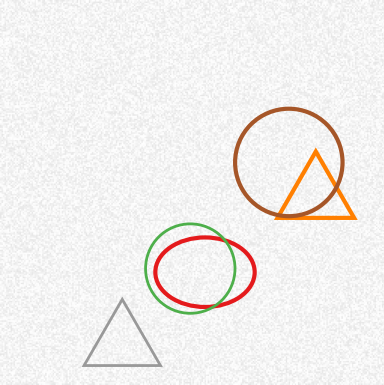[{"shape": "oval", "thickness": 3, "radius": 0.65, "center": [0.532, 0.293]}, {"shape": "circle", "thickness": 2, "radius": 0.58, "center": [0.494, 0.302]}, {"shape": "triangle", "thickness": 3, "radius": 0.57, "center": [0.82, 0.491]}, {"shape": "circle", "thickness": 3, "radius": 0.7, "center": [0.75, 0.578]}, {"shape": "triangle", "thickness": 2, "radius": 0.57, "center": [0.318, 0.108]}]